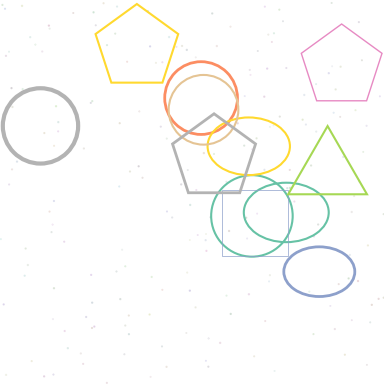[{"shape": "circle", "thickness": 1.5, "radius": 0.53, "center": [0.654, 0.439]}, {"shape": "oval", "thickness": 1.5, "radius": 0.55, "center": [0.744, 0.448]}, {"shape": "circle", "thickness": 2, "radius": 0.47, "center": [0.522, 0.745]}, {"shape": "square", "thickness": 0.5, "radius": 0.43, "center": [0.662, 0.421]}, {"shape": "oval", "thickness": 2, "radius": 0.46, "center": [0.829, 0.294]}, {"shape": "pentagon", "thickness": 1, "radius": 0.55, "center": [0.887, 0.827]}, {"shape": "triangle", "thickness": 1.5, "radius": 0.59, "center": [0.851, 0.554]}, {"shape": "oval", "thickness": 1.5, "radius": 0.53, "center": [0.646, 0.62]}, {"shape": "pentagon", "thickness": 1.5, "radius": 0.56, "center": [0.356, 0.877]}, {"shape": "circle", "thickness": 1.5, "radius": 0.45, "center": [0.529, 0.715]}, {"shape": "circle", "thickness": 3, "radius": 0.49, "center": [0.105, 0.673]}, {"shape": "pentagon", "thickness": 2, "radius": 0.57, "center": [0.556, 0.591]}]